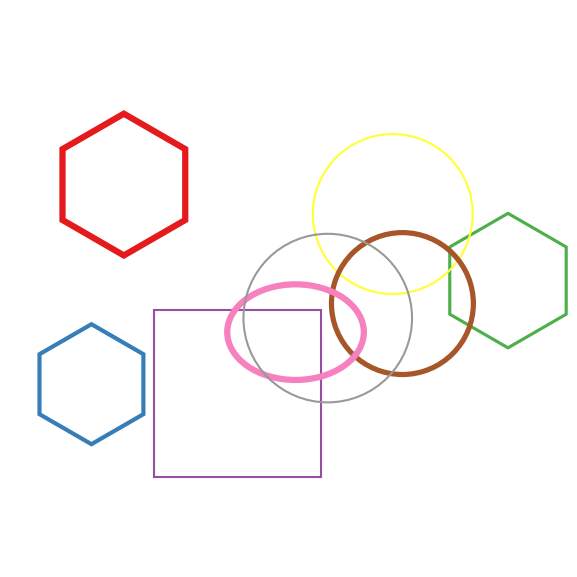[{"shape": "hexagon", "thickness": 3, "radius": 0.61, "center": [0.214, 0.68]}, {"shape": "hexagon", "thickness": 2, "radius": 0.52, "center": [0.158, 0.334]}, {"shape": "hexagon", "thickness": 1.5, "radius": 0.58, "center": [0.88, 0.513]}, {"shape": "square", "thickness": 1, "radius": 0.72, "center": [0.411, 0.318]}, {"shape": "circle", "thickness": 1, "radius": 0.69, "center": [0.68, 0.629]}, {"shape": "circle", "thickness": 2.5, "radius": 0.61, "center": [0.697, 0.473]}, {"shape": "oval", "thickness": 3, "radius": 0.59, "center": [0.512, 0.424]}, {"shape": "circle", "thickness": 1, "radius": 0.73, "center": [0.568, 0.448]}]